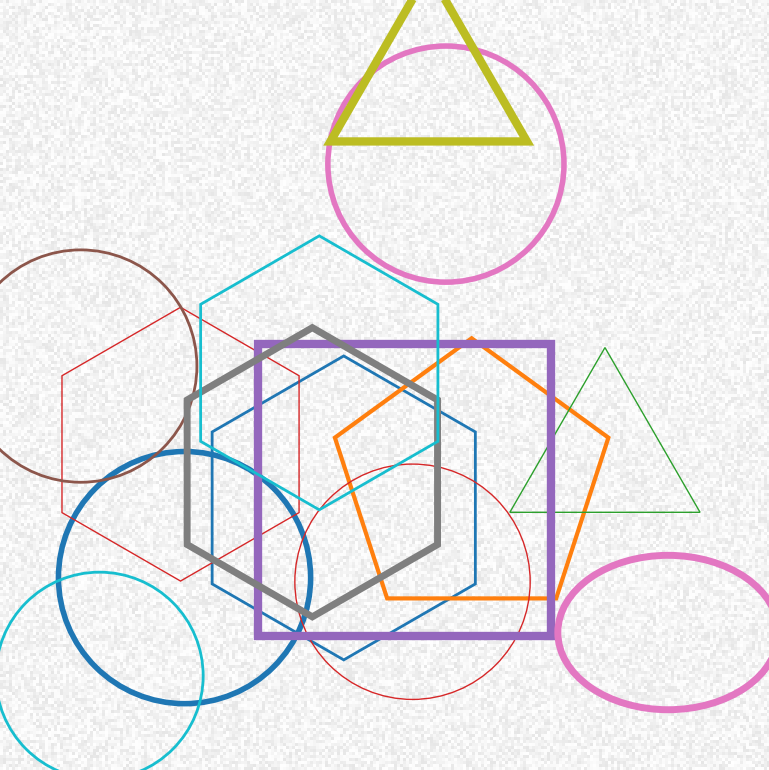[{"shape": "circle", "thickness": 2, "radius": 0.82, "center": [0.24, 0.25]}, {"shape": "hexagon", "thickness": 1, "radius": 0.99, "center": [0.446, 0.34]}, {"shape": "pentagon", "thickness": 1.5, "radius": 0.93, "center": [0.613, 0.374]}, {"shape": "triangle", "thickness": 0.5, "radius": 0.71, "center": [0.786, 0.406]}, {"shape": "circle", "thickness": 0.5, "radius": 0.76, "center": [0.536, 0.244]}, {"shape": "hexagon", "thickness": 0.5, "radius": 0.89, "center": [0.234, 0.423]}, {"shape": "square", "thickness": 3, "radius": 0.95, "center": [0.526, 0.364]}, {"shape": "circle", "thickness": 1, "radius": 0.75, "center": [0.105, 0.525]}, {"shape": "circle", "thickness": 2, "radius": 0.77, "center": [0.579, 0.787]}, {"shape": "oval", "thickness": 2.5, "radius": 0.72, "center": [0.868, 0.179]}, {"shape": "hexagon", "thickness": 2.5, "radius": 0.94, "center": [0.406, 0.387]}, {"shape": "triangle", "thickness": 3, "radius": 0.74, "center": [0.557, 0.89]}, {"shape": "hexagon", "thickness": 1, "radius": 0.89, "center": [0.415, 0.516]}, {"shape": "circle", "thickness": 1, "radius": 0.67, "center": [0.129, 0.122]}]